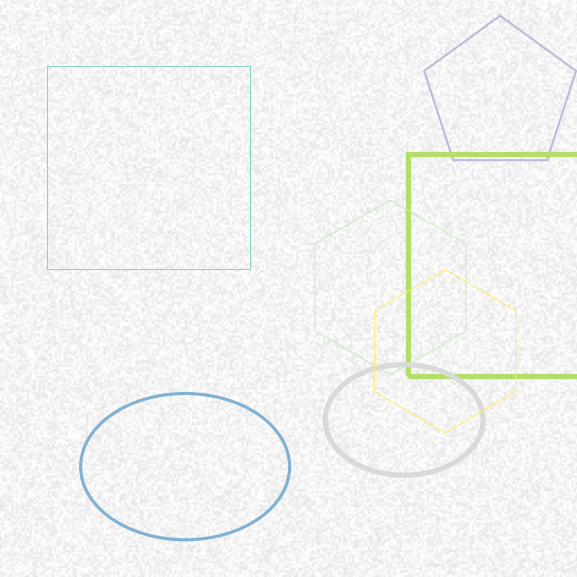[{"shape": "square", "thickness": 0.5, "radius": 0.88, "center": [0.258, 0.708]}, {"shape": "pentagon", "thickness": 1, "radius": 0.69, "center": [0.866, 0.834]}, {"shape": "oval", "thickness": 1.5, "radius": 0.9, "center": [0.321, 0.191]}, {"shape": "square", "thickness": 2.5, "radius": 0.96, "center": [0.898, 0.54]}, {"shape": "oval", "thickness": 2.5, "radius": 0.68, "center": [0.7, 0.272]}, {"shape": "hexagon", "thickness": 0.5, "radius": 0.76, "center": [0.676, 0.501]}, {"shape": "hexagon", "thickness": 0.5, "radius": 0.71, "center": [0.771, 0.391]}]